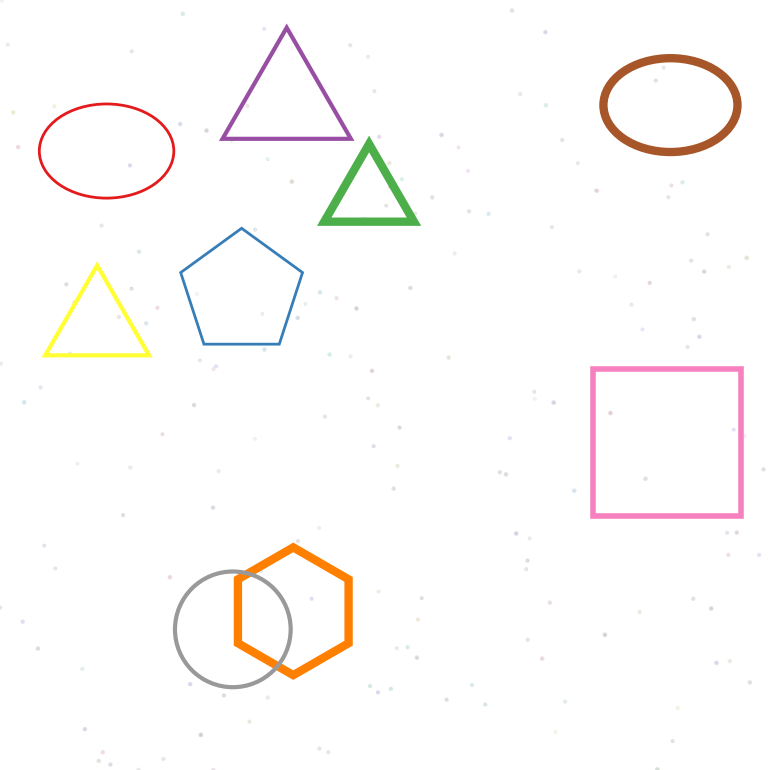[{"shape": "oval", "thickness": 1, "radius": 0.44, "center": [0.138, 0.804]}, {"shape": "pentagon", "thickness": 1, "radius": 0.42, "center": [0.314, 0.62]}, {"shape": "triangle", "thickness": 3, "radius": 0.34, "center": [0.479, 0.746]}, {"shape": "triangle", "thickness": 1.5, "radius": 0.48, "center": [0.372, 0.868]}, {"shape": "hexagon", "thickness": 3, "radius": 0.41, "center": [0.381, 0.206]}, {"shape": "triangle", "thickness": 1.5, "radius": 0.39, "center": [0.126, 0.577]}, {"shape": "oval", "thickness": 3, "radius": 0.44, "center": [0.871, 0.864]}, {"shape": "square", "thickness": 2, "radius": 0.48, "center": [0.867, 0.425]}, {"shape": "circle", "thickness": 1.5, "radius": 0.38, "center": [0.302, 0.183]}]